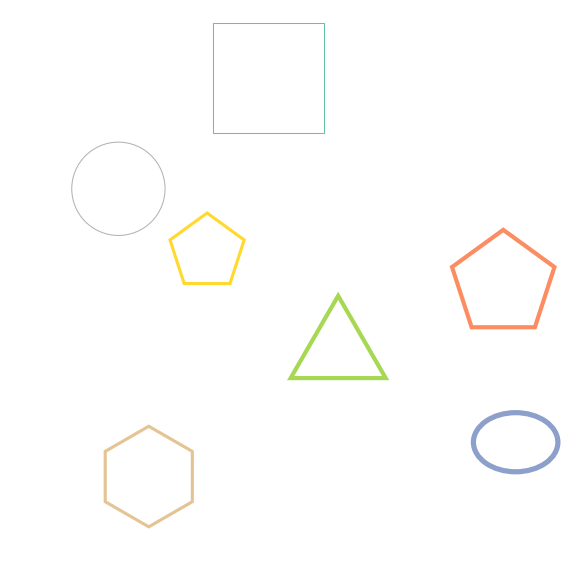[{"shape": "square", "thickness": 0.5, "radius": 0.48, "center": [0.465, 0.864]}, {"shape": "pentagon", "thickness": 2, "radius": 0.47, "center": [0.871, 0.508]}, {"shape": "oval", "thickness": 2.5, "radius": 0.37, "center": [0.893, 0.233]}, {"shape": "triangle", "thickness": 2, "radius": 0.48, "center": [0.586, 0.392]}, {"shape": "pentagon", "thickness": 1.5, "radius": 0.34, "center": [0.359, 0.563]}, {"shape": "hexagon", "thickness": 1.5, "radius": 0.44, "center": [0.258, 0.174]}, {"shape": "circle", "thickness": 0.5, "radius": 0.4, "center": [0.205, 0.672]}]